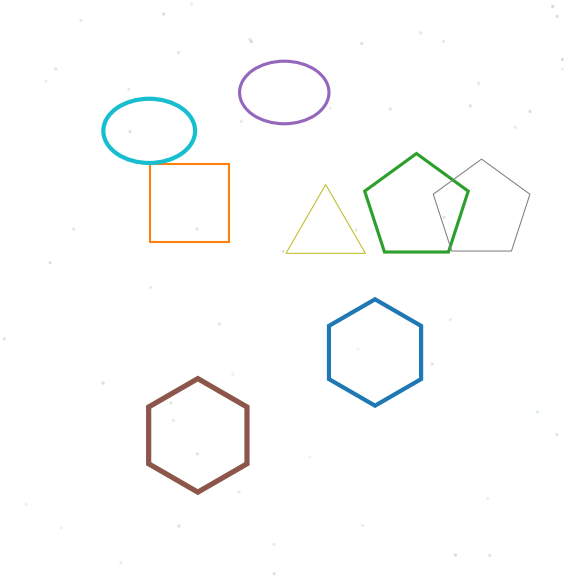[{"shape": "hexagon", "thickness": 2, "radius": 0.46, "center": [0.649, 0.389]}, {"shape": "square", "thickness": 1, "radius": 0.34, "center": [0.328, 0.648]}, {"shape": "pentagon", "thickness": 1.5, "radius": 0.47, "center": [0.721, 0.639]}, {"shape": "oval", "thickness": 1.5, "radius": 0.39, "center": [0.492, 0.839]}, {"shape": "hexagon", "thickness": 2.5, "radius": 0.49, "center": [0.343, 0.245]}, {"shape": "pentagon", "thickness": 0.5, "radius": 0.44, "center": [0.834, 0.636]}, {"shape": "triangle", "thickness": 0.5, "radius": 0.4, "center": [0.564, 0.6]}, {"shape": "oval", "thickness": 2, "radius": 0.4, "center": [0.258, 0.773]}]